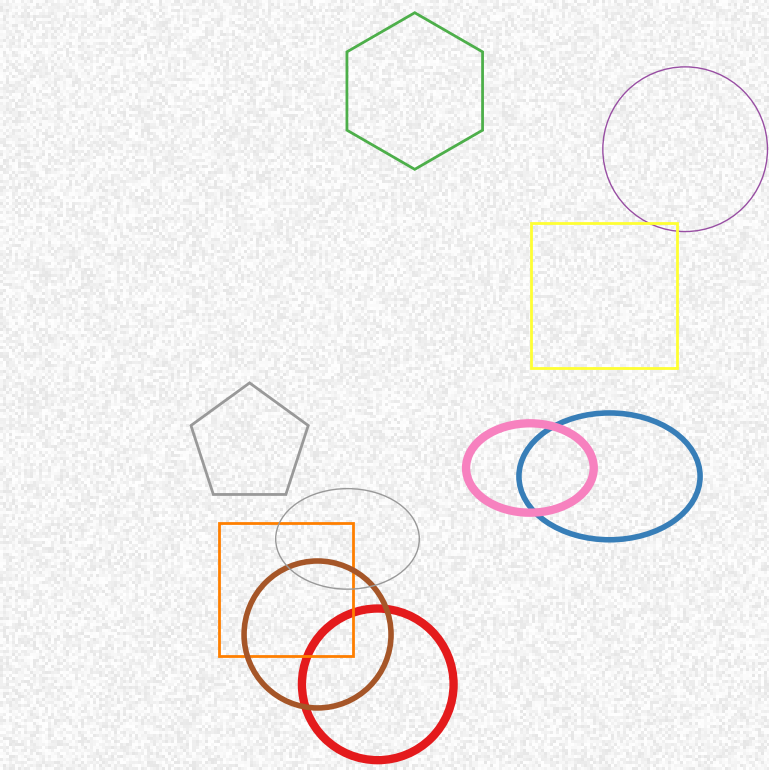[{"shape": "circle", "thickness": 3, "radius": 0.49, "center": [0.491, 0.111]}, {"shape": "oval", "thickness": 2, "radius": 0.59, "center": [0.792, 0.381]}, {"shape": "hexagon", "thickness": 1, "radius": 0.51, "center": [0.539, 0.882]}, {"shape": "circle", "thickness": 0.5, "radius": 0.53, "center": [0.89, 0.806]}, {"shape": "square", "thickness": 1, "radius": 0.43, "center": [0.372, 0.234]}, {"shape": "square", "thickness": 1, "radius": 0.47, "center": [0.784, 0.616]}, {"shape": "circle", "thickness": 2, "radius": 0.48, "center": [0.412, 0.176]}, {"shape": "oval", "thickness": 3, "radius": 0.41, "center": [0.688, 0.392]}, {"shape": "oval", "thickness": 0.5, "radius": 0.47, "center": [0.451, 0.3]}, {"shape": "pentagon", "thickness": 1, "radius": 0.4, "center": [0.324, 0.423]}]